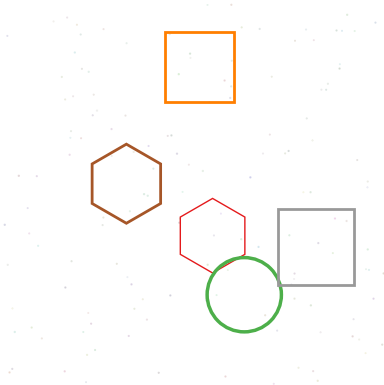[{"shape": "hexagon", "thickness": 1, "radius": 0.48, "center": [0.552, 0.388]}, {"shape": "circle", "thickness": 2.5, "radius": 0.48, "center": [0.634, 0.234]}, {"shape": "square", "thickness": 2, "radius": 0.45, "center": [0.518, 0.825]}, {"shape": "hexagon", "thickness": 2, "radius": 0.51, "center": [0.328, 0.523]}, {"shape": "square", "thickness": 2, "radius": 0.5, "center": [0.821, 0.359]}]